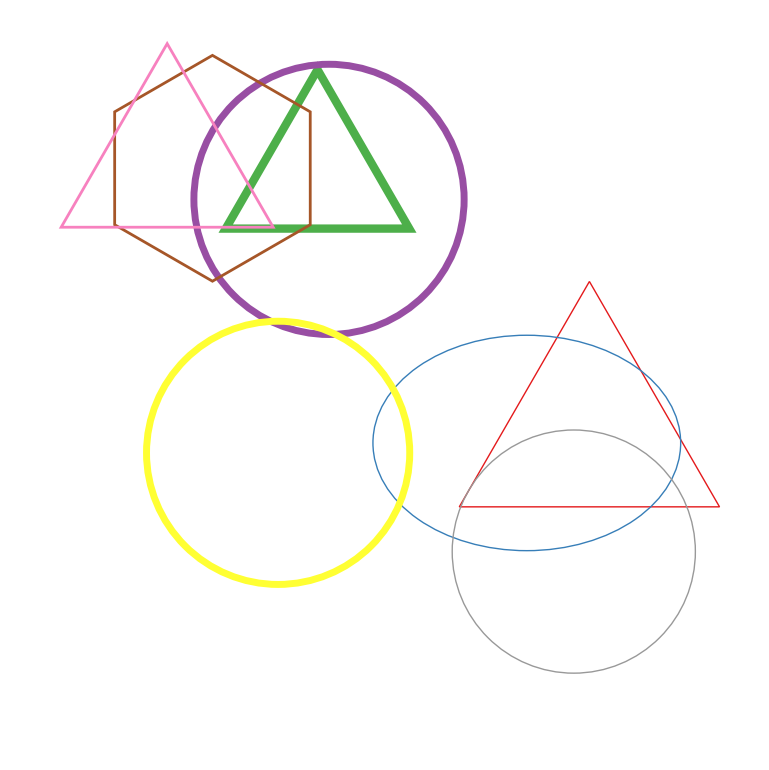[{"shape": "triangle", "thickness": 0.5, "radius": 0.98, "center": [0.765, 0.439]}, {"shape": "oval", "thickness": 0.5, "radius": 1.0, "center": [0.684, 0.425]}, {"shape": "triangle", "thickness": 3, "radius": 0.69, "center": [0.412, 0.772]}, {"shape": "circle", "thickness": 2.5, "radius": 0.88, "center": [0.427, 0.741]}, {"shape": "circle", "thickness": 2.5, "radius": 0.85, "center": [0.361, 0.412]}, {"shape": "hexagon", "thickness": 1, "radius": 0.73, "center": [0.276, 0.781]}, {"shape": "triangle", "thickness": 1, "radius": 0.79, "center": [0.217, 0.784]}, {"shape": "circle", "thickness": 0.5, "radius": 0.79, "center": [0.745, 0.284]}]